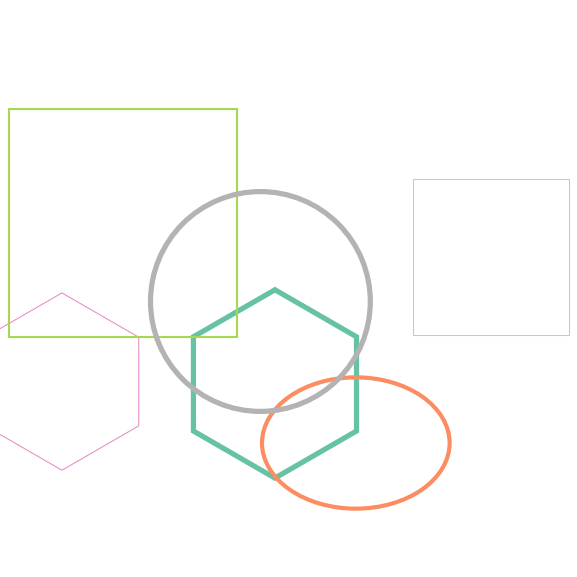[{"shape": "hexagon", "thickness": 2.5, "radius": 0.82, "center": [0.476, 0.334]}, {"shape": "oval", "thickness": 2, "radius": 0.81, "center": [0.616, 0.232]}, {"shape": "hexagon", "thickness": 0.5, "radius": 0.77, "center": [0.107, 0.338]}, {"shape": "square", "thickness": 1, "radius": 0.99, "center": [0.213, 0.613]}, {"shape": "square", "thickness": 0.5, "radius": 0.68, "center": [0.849, 0.554]}, {"shape": "circle", "thickness": 2.5, "radius": 0.95, "center": [0.451, 0.477]}]